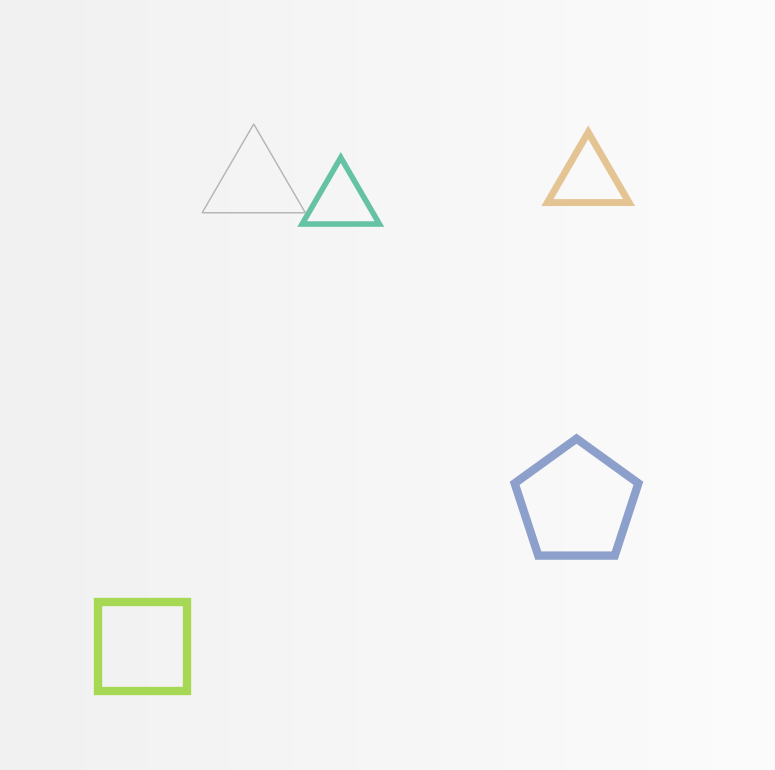[{"shape": "triangle", "thickness": 2, "radius": 0.29, "center": [0.44, 0.738]}, {"shape": "pentagon", "thickness": 3, "radius": 0.42, "center": [0.744, 0.346]}, {"shape": "square", "thickness": 3, "radius": 0.29, "center": [0.184, 0.16]}, {"shape": "triangle", "thickness": 2.5, "radius": 0.3, "center": [0.759, 0.767]}, {"shape": "triangle", "thickness": 0.5, "radius": 0.38, "center": [0.327, 0.762]}]